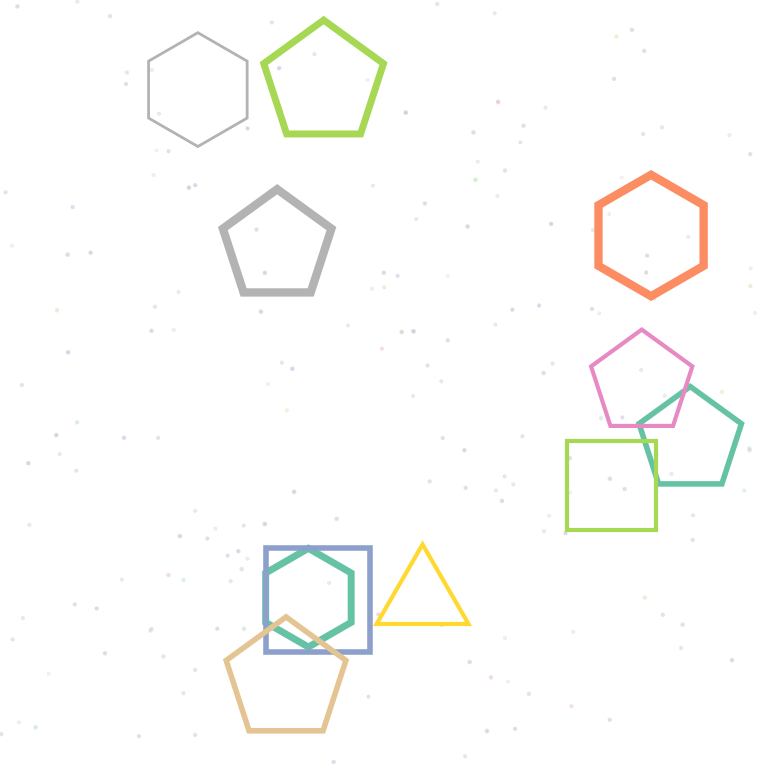[{"shape": "pentagon", "thickness": 2, "radius": 0.35, "center": [0.896, 0.428]}, {"shape": "hexagon", "thickness": 2.5, "radius": 0.32, "center": [0.401, 0.224]}, {"shape": "hexagon", "thickness": 3, "radius": 0.39, "center": [0.846, 0.694]}, {"shape": "square", "thickness": 2, "radius": 0.34, "center": [0.413, 0.221]}, {"shape": "pentagon", "thickness": 1.5, "radius": 0.35, "center": [0.833, 0.503]}, {"shape": "square", "thickness": 1.5, "radius": 0.29, "center": [0.794, 0.37]}, {"shape": "pentagon", "thickness": 2.5, "radius": 0.41, "center": [0.42, 0.892]}, {"shape": "triangle", "thickness": 1.5, "radius": 0.34, "center": [0.549, 0.224]}, {"shape": "pentagon", "thickness": 2, "radius": 0.41, "center": [0.371, 0.117]}, {"shape": "hexagon", "thickness": 1, "radius": 0.37, "center": [0.257, 0.884]}, {"shape": "pentagon", "thickness": 3, "radius": 0.37, "center": [0.36, 0.68]}]